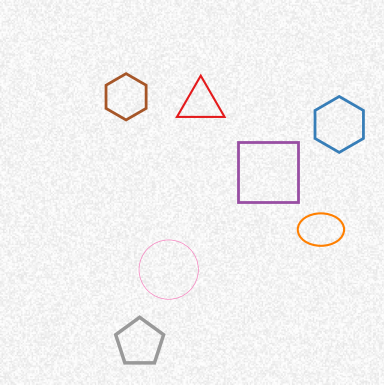[{"shape": "triangle", "thickness": 1.5, "radius": 0.36, "center": [0.521, 0.732]}, {"shape": "hexagon", "thickness": 2, "radius": 0.36, "center": [0.881, 0.677]}, {"shape": "square", "thickness": 2, "radius": 0.39, "center": [0.695, 0.554]}, {"shape": "oval", "thickness": 1.5, "radius": 0.3, "center": [0.834, 0.404]}, {"shape": "hexagon", "thickness": 2, "radius": 0.3, "center": [0.327, 0.749]}, {"shape": "circle", "thickness": 0.5, "radius": 0.39, "center": [0.438, 0.3]}, {"shape": "pentagon", "thickness": 2.5, "radius": 0.33, "center": [0.363, 0.11]}]